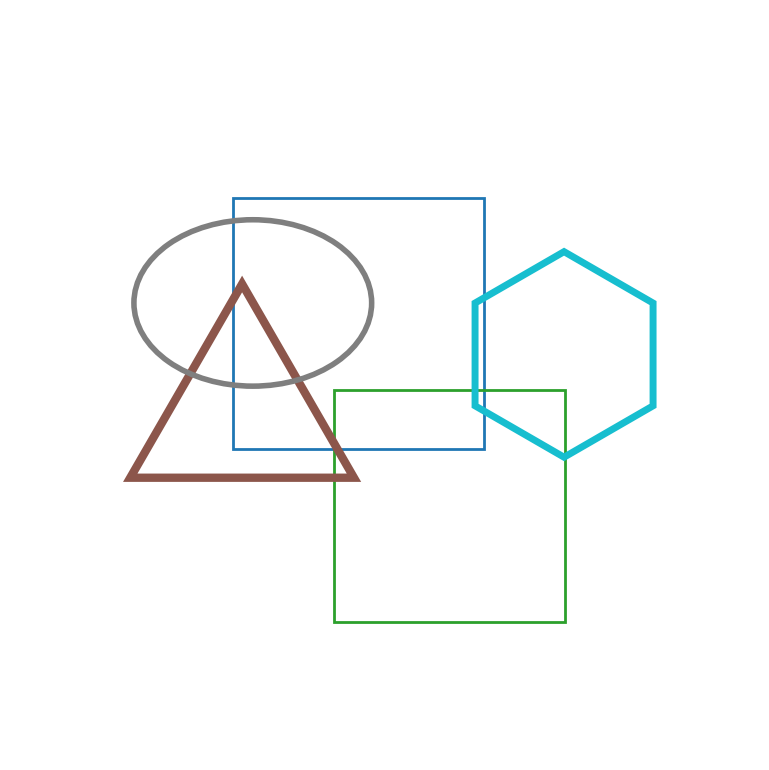[{"shape": "square", "thickness": 1, "radius": 0.81, "center": [0.466, 0.58]}, {"shape": "square", "thickness": 1, "radius": 0.75, "center": [0.584, 0.343]}, {"shape": "triangle", "thickness": 3, "radius": 0.84, "center": [0.314, 0.463]}, {"shape": "oval", "thickness": 2, "radius": 0.77, "center": [0.328, 0.607]}, {"shape": "hexagon", "thickness": 2.5, "radius": 0.67, "center": [0.733, 0.54]}]